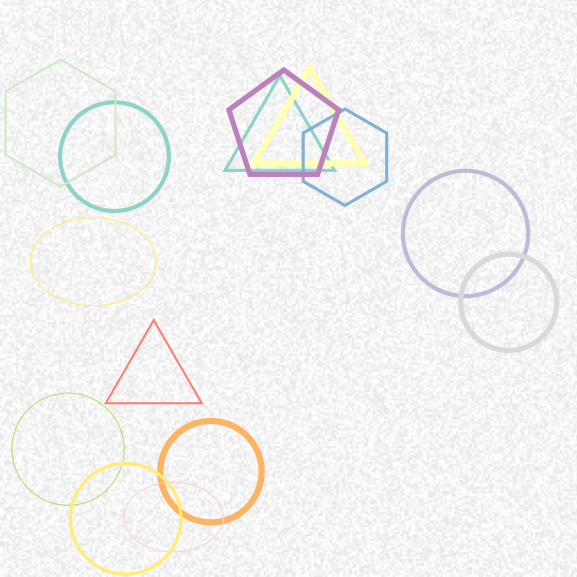[{"shape": "circle", "thickness": 2, "radius": 0.47, "center": [0.198, 0.728]}, {"shape": "triangle", "thickness": 1.5, "radius": 0.55, "center": [0.485, 0.759]}, {"shape": "triangle", "thickness": 3, "radius": 0.55, "center": [0.536, 0.771]}, {"shape": "circle", "thickness": 2, "radius": 0.54, "center": [0.806, 0.595]}, {"shape": "triangle", "thickness": 1, "radius": 0.48, "center": [0.266, 0.349]}, {"shape": "hexagon", "thickness": 1.5, "radius": 0.42, "center": [0.597, 0.727]}, {"shape": "circle", "thickness": 3, "radius": 0.44, "center": [0.365, 0.182]}, {"shape": "circle", "thickness": 0.5, "radius": 0.49, "center": [0.118, 0.221]}, {"shape": "oval", "thickness": 0.5, "radius": 0.43, "center": [0.301, 0.104]}, {"shape": "circle", "thickness": 2.5, "radius": 0.42, "center": [0.881, 0.476]}, {"shape": "pentagon", "thickness": 2.5, "radius": 0.5, "center": [0.491, 0.778]}, {"shape": "hexagon", "thickness": 1, "radius": 0.55, "center": [0.105, 0.786]}, {"shape": "oval", "thickness": 0.5, "radius": 0.54, "center": [0.162, 0.546]}, {"shape": "circle", "thickness": 1.5, "radius": 0.48, "center": [0.218, 0.101]}]